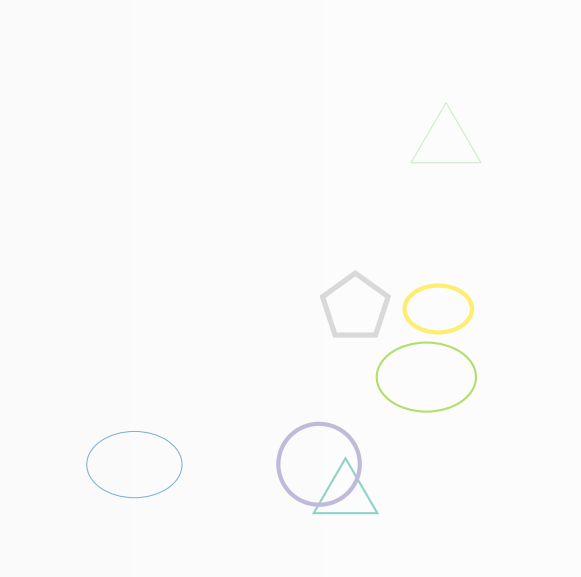[{"shape": "triangle", "thickness": 1, "radius": 0.32, "center": [0.594, 0.142]}, {"shape": "circle", "thickness": 2, "radius": 0.35, "center": [0.549, 0.195]}, {"shape": "oval", "thickness": 0.5, "radius": 0.41, "center": [0.231, 0.195]}, {"shape": "oval", "thickness": 1, "radius": 0.43, "center": [0.733, 0.346]}, {"shape": "pentagon", "thickness": 2.5, "radius": 0.3, "center": [0.611, 0.467]}, {"shape": "triangle", "thickness": 0.5, "radius": 0.35, "center": [0.767, 0.752]}, {"shape": "oval", "thickness": 2, "radius": 0.29, "center": [0.754, 0.464]}]